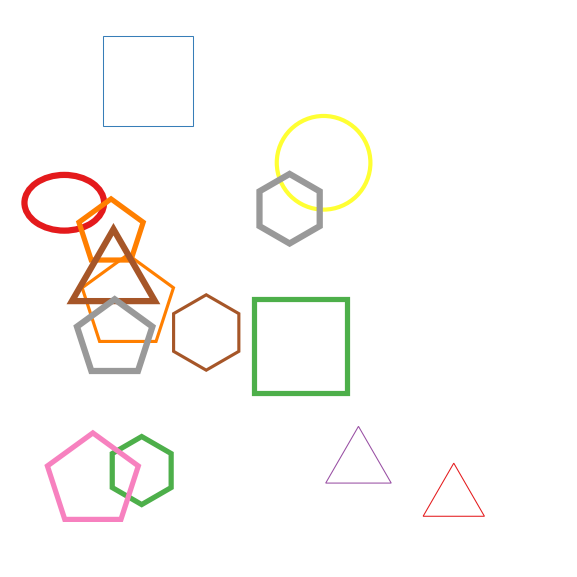[{"shape": "oval", "thickness": 3, "radius": 0.34, "center": [0.111, 0.648]}, {"shape": "triangle", "thickness": 0.5, "radius": 0.31, "center": [0.786, 0.136]}, {"shape": "square", "thickness": 0.5, "radius": 0.39, "center": [0.256, 0.859]}, {"shape": "hexagon", "thickness": 2.5, "radius": 0.29, "center": [0.245, 0.184]}, {"shape": "square", "thickness": 2.5, "radius": 0.4, "center": [0.521, 0.4]}, {"shape": "triangle", "thickness": 0.5, "radius": 0.33, "center": [0.621, 0.195]}, {"shape": "pentagon", "thickness": 2.5, "radius": 0.29, "center": [0.192, 0.596]}, {"shape": "pentagon", "thickness": 1.5, "radius": 0.42, "center": [0.221, 0.475]}, {"shape": "circle", "thickness": 2, "radius": 0.41, "center": [0.56, 0.717]}, {"shape": "triangle", "thickness": 3, "radius": 0.41, "center": [0.196, 0.519]}, {"shape": "hexagon", "thickness": 1.5, "radius": 0.33, "center": [0.357, 0.423]}, {"shape": "pentagon", "thickness": 2.5, "radius": 0.41, "center": [0.161, 0.167]}, {"shape": "pentagon", "thickness": 3, "radius": 0.34, "center": [0.199, 0.412]}, {"shape": "hexagon", "thickness": 3, "radius": 0.3, "center": [0.501, 0.638]}]